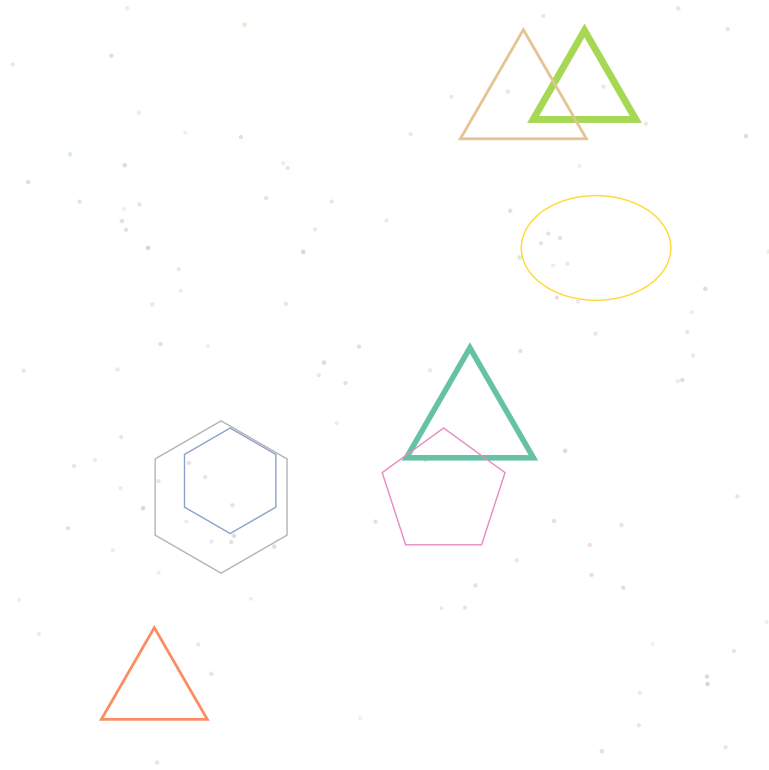[{"shape": "triangle", "thickness": 2, "radius": 0.48, "center": [0.61, 0.453]}, {"shape": "triangle", "thickness": 1, "radius": 0.4, "center": [0.2, 0.106]}, {"shape": "hexagon", "thickness": 0.5, "radius": 0.34, "center": [0.299, 0.376]}, {"shape": "pentagon", "thickness": 0.5, "radius": 0.42, "center": [0.576, 0.36]}, {"shape": "triangle", "thickness": 2.5, "radius": 0.38, "center": [0.759, 0.883]}, {"shape": "oval", "thickness": 0.5, "radius": 0.49, "center": [0.774, 0.678]}, {"shape": "triangle", "thickness": 1, "radius": 0.47, "center": [0.68, 0.867]}, {"shape": "hexagon", "thickness": 0.5, "radius": 0.49, "center": [0.287, 0.355]}]